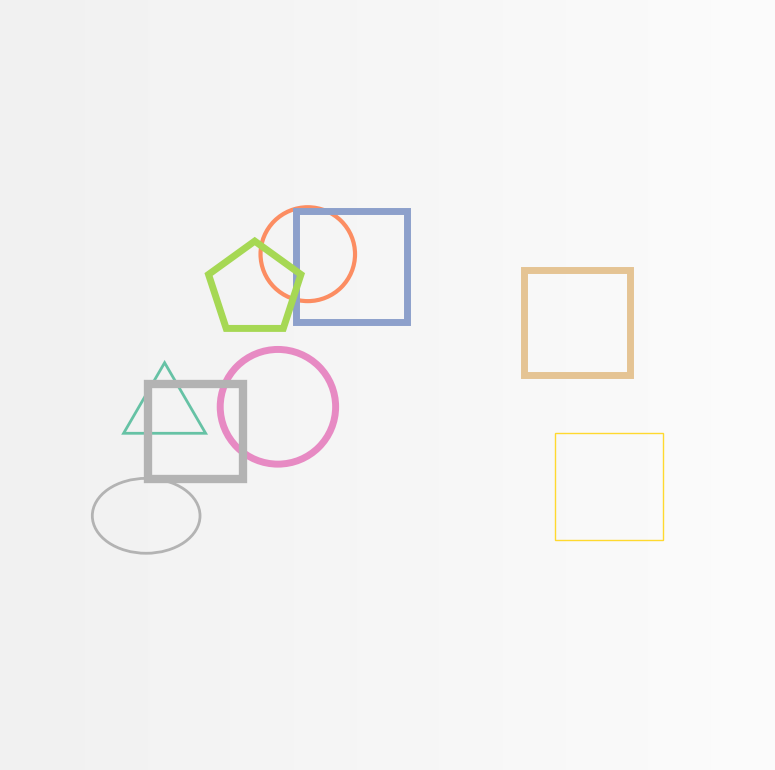[{"shape": "triangle", "thickness": 1, "radius": 0.31, "center": [0.212, 0.468]}, {"shape": "circle", "thickness": 1.5, "radius": 0.3, "center": [0.397, 0.67]}, {"shape": "square", "thickness": 2.5, "radius": 0.36, "center": [0.454, 0.654]}, {"shape": "circle", "thickness": 2.5, "radius": 0.37, "center": [0.359, 0.472]}, {"shape": "pentagon", "thickness": 2.5, "radius": 0.31, "center": [0.329, 0.624]}, {"shape": "square", "thickness": 0.5, "radius": 0.35, "center": [0.786, 0.368]}, {"shape": "square", "thickness": 2.5, "radius": 0.34, "center": [0.744, 0.581]}, {"shape": "oval", "thickness": 1, "radius": 0.35, "center": [0.189, 0.33]}, {"shape": "square", "thickness": 3, "radius": 0.31, "center": [0.253, 0.44]}]